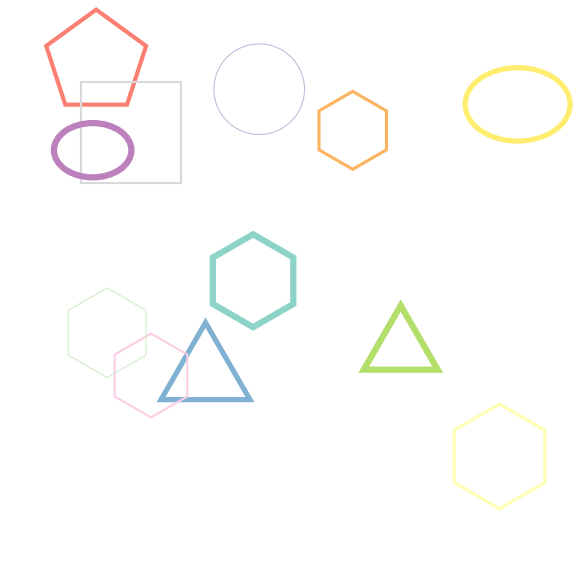[{"shape": "hexagon", "thickness": 3, "radius": 0.4, "center": [0.438, 0.513]}, {"shape": "hexagon", "thickness": 1.5, "radius": 0.45, "center": [0.865, 0.209]}, {"shape": "circle", "thickness": 0.5, "radius": 0.39, "center": [0.449, 0.845]}, {"shape": "pentagon", "thickness": 2, "radius": 0.45, "center": [0.166, 0.892]}, {"shape": "triangle", "thickness": 2.5, "radius": 0.44, "center": [0.356, 0.352]}, {"shape": "hexagon", "thickness": 1.5, "radius": 0.34, "center": [0.611, 0.773]}, {"shape": "triangle", "thickness": 3, "radius": 0.37, "center": [0.694, 0.396]}, {"shape": "hexagon", "thickness": 1, "radius": 0.36, "center": [0.262, 0.349]}, {"shape": "square", "thickness": 1, "radius": 0.44, "center": [0.227, 0.769]}, {"shape": "oval", "thickness": 3, "radius": 0.34, "center": [0.16, 0.739]}, {"shape": "hexagon", "thickness": 0.5, "radius": 0.39, "center": [0.186, 0.423]}, {"shape": "oval", "thickness": 2.5, "radius": 0.45, "center": [0.896, 0.818]}]